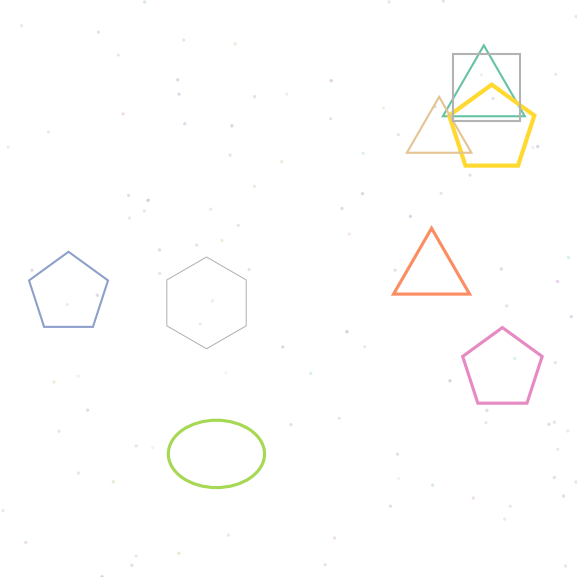[{"shape": "triangle", "thickness": 1, "radius": 0.41, "center": [0.838, 0.839]}, {"shape": "triangle", "thickness": 1.5, "radius": 0.38, "center": [0.747, 0.528]}, {"shape": "pentagon", "thickness": 1, "radius": 0.36, "center": [0.119, 0.491]}, {"shape": "pentagon", "thickness": 1.5, "radius": 0.36, "center": [0.87, 0.36]}, {"shape": "oval", "thickness": 1.5, "radius": 0.42, "center": [0.375, 0.213]}, {"shape": "pentagon", "thickness": 2, "radius": 0.39, "center": [0.852, 0.775]}, {"shape": "triangle", "thickness": 1, "radius": 0.32, "center": [0.76, 0.767]}, {"shape": "square", "thickness": 1, "radius": 0.29, "center": [0.843, 0.847]}, {"shape": "hexagon", "thickness": 0.5, "radius": 0.4, "center": [0.358, 0.475]}]